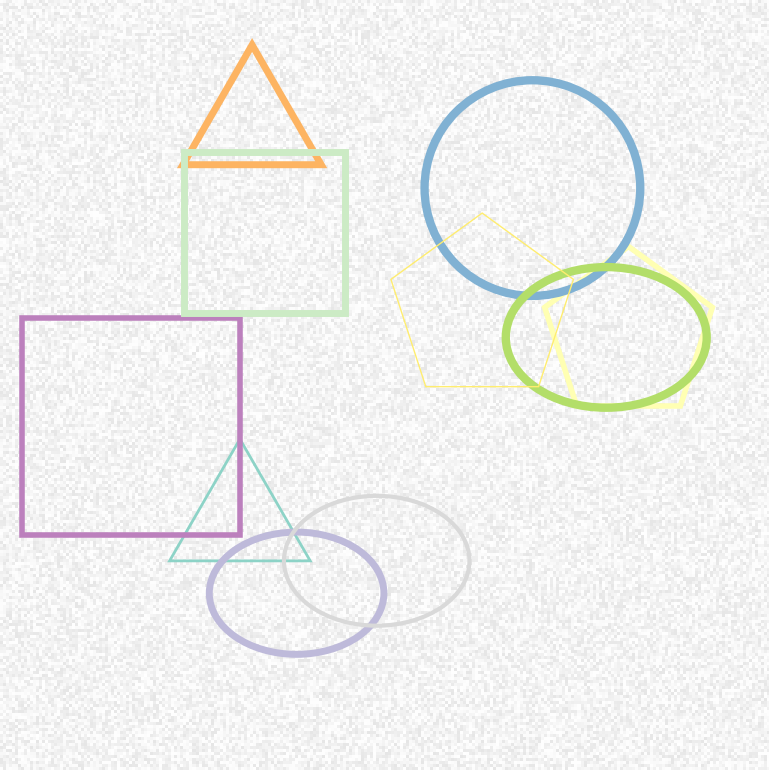[{"shape": "triangle", "thickness": 1, "radius": 0.53, "center": [0.312, 0.324]}, {"shape": "pentagon", "thickness": 2, "radius": 0.57, "center": [0.816, 0.565]}, {"shape": "oval", "thickness": 2.5, "radius": 0.57, "center": [0.385, 0.23]}, {"shape": "circle", "thickness": 3, "radius": 0.7, "center": [0.691, 0.756]}, {"shape": "triangle", "thickness": 2.5, "radius": 0.52, "center": [0.327, 0.838]}, {"shape": "oval", "thickness": 3, "radius": 0.65, "center": [0.787, 0.562]}, {"shape": "oval", "thickness": 1.5, "radius": 0.6, "center": [0.489, 0.272]}, {"shape": "square", "thickness": 2, "radius": 0.71, "center": [0.17, 0.446]}, {"shape": "square", "thickness": 2.5, "radius": 0.52, "center": [0.344, 0.698]}, {"shape": "pentagon", "thickness": 0.5, "radius": 0.62, "center": [0.626, 0.599]}]